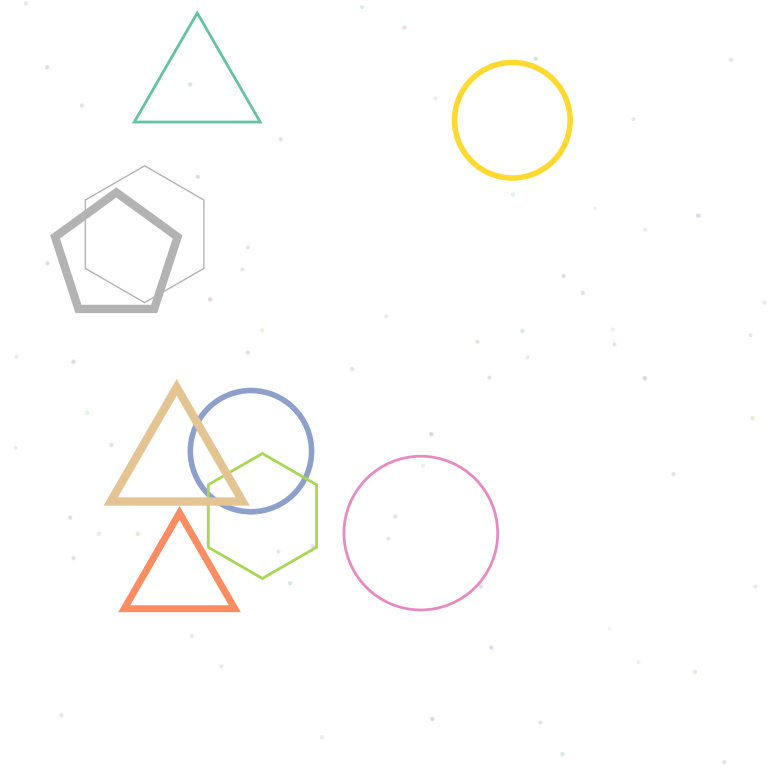[{"shape": "triangle", "thickness": 1, "radius": 0.47, "center": [0.256, 0.889]}, {"shape": "triangle", "thickness": 2.5, "radius": 0.41, "center": [0.233, 0.251]}, {"shape": "circle", "thickness": 2, "radius": 0.39, "center": [0.326, 0.414]}, {"shape": "circle", "thickness": 1, "radius": 0.5, "center": [0.547, 0.308]}, {"shape": "hexagon", "thickness": 1, "radius": 0.41, "center": [0.341, 0.33]}, {"shape": "circle", "thickness": 2, "radius": 0.38, "center": [0.665, 0.844]}, {"shape": "triangle", "thickness": 3, "radius": 0.49, "center": [0.229, 0.398]}, {"shape": "pentagon", "thickness": 3, "radius": 0.42, "center": [0.151, 0.666]}, {"shape": "hexagon", "thickness": 0.5, "radius": 0.44, "center": [0.188, 0.696]}]